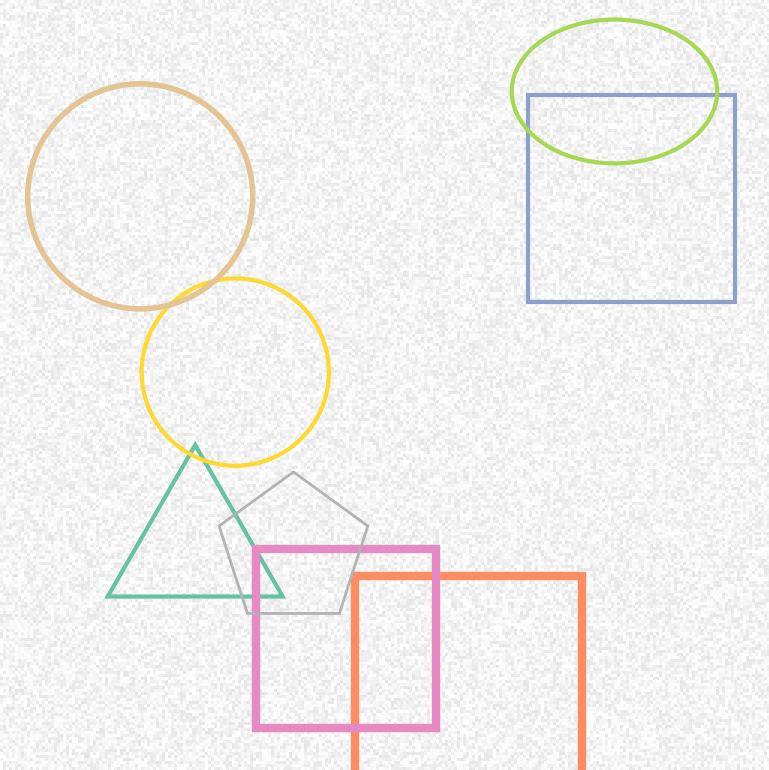[{"shape": "triangle", "thickness": 1.5, "radius": 0.66, "center": [0.254, 0.291]}, {"shape": "square", "thickness": 3, "radius": 0.73, "center": [0.608, 0.105]}, {"shape": "square", "thickness": 1.5, "radius": 0.67, "center": [0.82, 0.742]}, {"shape": "square", "thickness": 3, "radius": 0.58, "center": [0.45, 0.171]}, {"shape": "oval", "thickness": 1.5, "radius": 0.67, "center": [0.798, 0.881]}, {"shape": "circle", "thickness": 1.5, "radius": 0.61, "center": [0.306, 0.517]}, {"shape": "circle", "thickness": 2, "radius": 0.73, "center": [0.182, 0.745]}, {"shape": "pentagon", "thickness": 1, "radius": 0.51, "center": [0.381, 0.285]}]